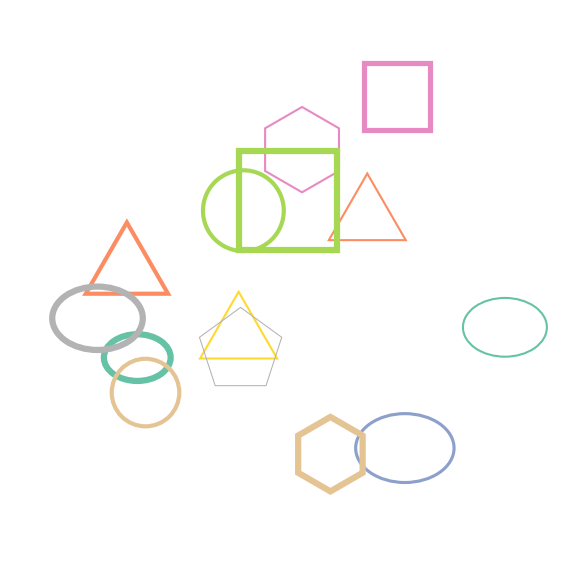[{"shape": "oval", "thickness": 3, "radius": 0.29, "center": [0.238, 0.38]}, {"shape": "oval", "thickness": 1, "radius": 0.36, "center": [0.874, 0.432]}, {"shape": "triangle", "thickness": 1, "radius": 0.38, "center": [0.636, 0.622]}, {"shape": "triangle", "thickness": 2, "radius": 0.41, "center": [0.22, 0.532]}, {"shape": "oval", "thickness": 1.5, "radius": 0.43, "center": [0.701, 0.223]}, {"shape": "square", "thickness": 2.5, "radius": 0.29, "center": [0.687, 0.832]}, {"shape": "hexagon", "thickness": 1, "radius": 0.37, "center": [0.523, 0.74]}, {"shape": "square", "thickness": 3, "radius": 0.43, "center": [0.499, 0.652]}, {"shape": "circle", "thickness": 2, "radius": 0.35, "center": [0.421, 0.634]}, {"shape": "triangle", "thickness": 1, "radius": 0.39, "center": [0.413, 0.417]}, {"shape": "hexagon", "thickness": 3, "radius": 0.32, "center": [0.572, 0.213]}, {"shape": "circle", "thickness": 2, "radius": 0.29, "center": [0.252, 0.319]}, {"shape": "pentagon", "thickness": 0.5, "radius": 0.37, "center": [0.417, 0.392]}, {"shape": "oval", "thickness": 3, "radius": 0.39, "center": [0.169, 0.448]}]